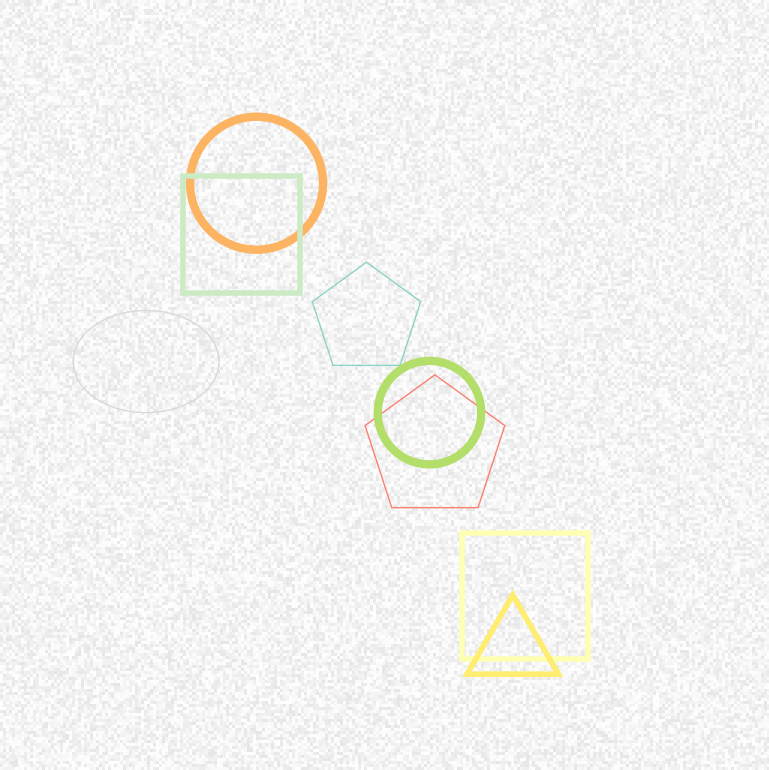[{"shape": "pentagon", "thickness": 0.5, "radius": 0.37, "center": [0.476, 0.585]}, {"shape": "square", "thickness": 2, "radius": 0.41, "center": [0.682, 0.227]}, {"shape": "pentagon", "thickness": 0.5, "radius": 0.48, "center": [0.565, 0.418]}, {"shape": "circle", "thickness": 3, "radius": 0.43, "center": [0.333, 0.762]}, {"shape": "circle", "thickness": 3, "radius": 0.34, "center": [0.558, 0.464]}, {"shape": "oval", "thickness": 0.5, "radius": 0.47, "center": [0.19, 0.53]}, {"shape": "square", "thickness": 2, "radius": 0.38, "center": [0.314, 0.695]}, {"shape": "triangle", "thickness": 2, "radius": 0.34, "center": [0.666, 0.159]}]